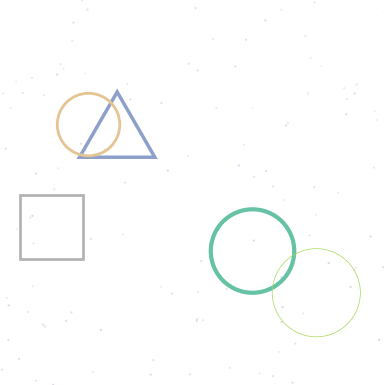[{"shape": "circle", "thickness": 3, "radius": 0.54, "center": [0.656, 0.348]}, {"shape": "triangle", "thickness": 2.5, "radius": 0.56, "center": [0.304, 0.648]}, {"shape": "circle", "thickness": 0.5, "radius": 0.57, "center": [0.822, 0.24]}, {"shape": "circle", "thickness": 2, "radius": 0.41, "center": [0.23, 0.676]}, {"shape": "square", "thickness": 2, "radius": 0.41, "center": [0.134, 0.41]}]